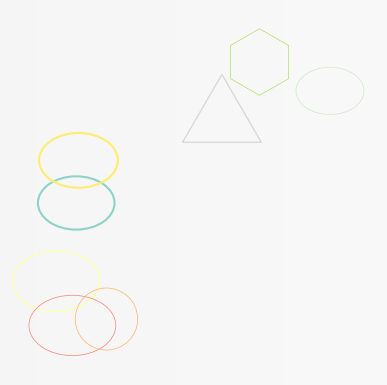[{"shape": "oval", "thickness": 1.5, "radius": 0.49, "center": [0.197, 0.473]}, {"shape": "oval", "thickness": 1, "radius": 0.56, "center": [0.145, 0.27]}, {"shape": "oval", "thickness": 0.5, "radius": 0.56, "center": [0.187, 0.155]}, {"shape": "circle", "thickness": 0.5, "radius": 0.4, "center": [0.275, 0.171]}, {"shape": "hexagon", "thickness": 0.5, "radius": 0.43, "center": [0.67, 0.839]}, {"shape": "triangle", "thickness": 1, "radius": 0.59, "center": [0.573, 0.689]}, {"shape": "oval", "thickness": 0.5, "radius": 0.44, "center": [0.852, 0.764]}, {"shape": "oval", "thickness": 1.5, "radius": 0.51, "center": [0.202, 0.583]}]